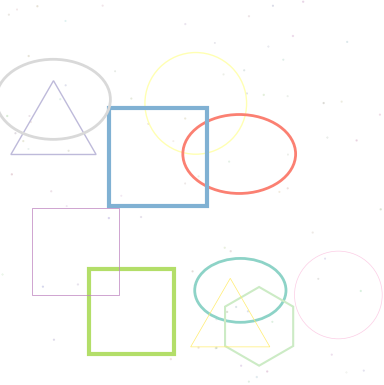[{"shape": "oval", "thickness": 2, "radius": 0.59, "center": [0.624, 0.246]}, {"shape": "circle", "thickness": 1, "radius": 0.66, "center": [0.508, 0.731]}, {"shape": "triangle", "thickness": 1, "radius": 0.64, "center": [0.139, 0.663]}, {"shape": "oval", "thickness": 2, "radius": 0.73, "center": [0.621, 0.6]}, {"shape": "square", "thickness": 3, "radius": 0.64, "center": [0.411, 0.592]}, {"shape": "square", "thickness": 3, "radius": 0.55, "center": [0.341, 0.192]}, {"shape": "circle", "thickness": 0.5, "radius": 0.57, "center": [0.879, 0.234]}, {"shape": "oval", "thickness": 2, "radius": 0.74, "center": [0.138, 0.742]}, {"shape": "square", "thickness": 0.5, "radius": 0.57, "center": [0.197, 0.347]}, {"shape": "hexagon", "thickness": 1.5, "radius": 0.51, "center": [0.673, 0.152]}, {"shape": "triangle", "thickness": 0.5, "radius": 0.59, "center": [0.598, 0.158]}]